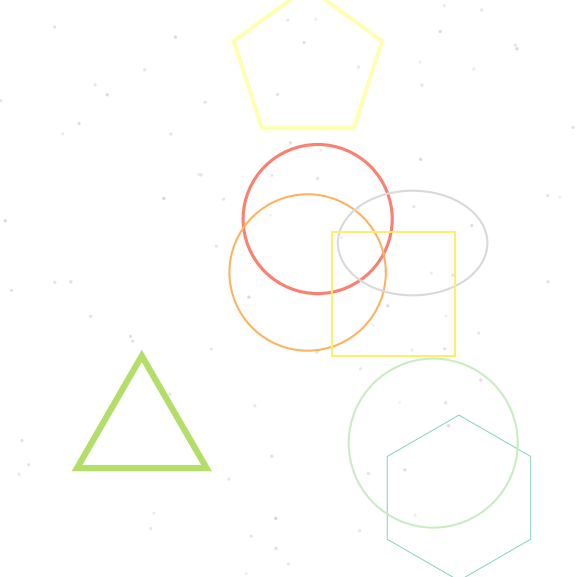[{"shape": "hexagon", "thickness": 0.5, "radius": 0.72, "center": [0.795, 0.137]}, {"shape": "pentagon", "thickness": 2, "radius": 0.68, "center": [0.533, 0.886]}, {"shape": "circle", "thickness": 1.5, "radius": 0.65, "center": [0.55, 0.62]}, {"shape": "circle", "thickness": 1, "radius": 0.68, "center": [0.533, 0.527]}, {"shape": "triangle", "thickness": 3, "radius": 0.65, "center": [0.246, 0.253]}, {"shape": "oval", "thickness": 1, "radius": 0.65, "center": [0.715, 0.578]}, {"shape": "circle", "thickness": 1, "radius": 0.73, "center": [0.75, 0.232]}, {"shape": "square", "thickness": 1, "radius": 0.53, "center": [0.682, 0.49]}]